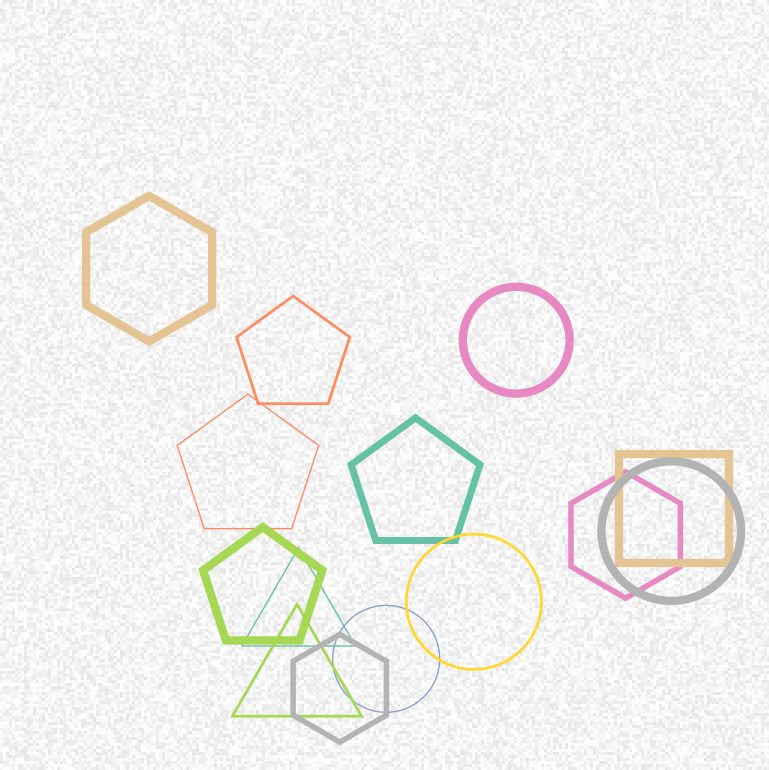[{"shape": "triangle", "thickness": 0.5, "radius": 0.43, "center": [0.388, 0.204]}, {"shape": "pentagon", "thickness": 2.5, "radius": 0.44, "center": [0.54, 0.369]}, {"shape": "pentagon", "thickness": 1, "radius": 0.39, "center": [0.381, 0.538]}, {"shape": "pentagon", "thickness": 0.5, "radius": 0.48, "center": [0.322, 0.392]}, {"shape": "circle", "thickness": 0.5, "radius": 0.35, "center": [0.502, 0.144]}, {"shape": "circle", "thickness": 3, "radius": 0.35, "center": [0.67, 0.558]}, {"shape": "hexagon", "thickness": 2, "radius": 0.41, "center": [0.813, 0.305]}, {"shape": "triangle", "thickness": 1, "radius": 0.48, "center": [0.386, 0.118]}, {"shape": "pentagon", "thickness": 3, "radius": 0.41, "center": [0.341, 0.234]}, {"shape": "circle", "thickness": 1, "radius": 0.44, "center": [0.615, 0.218]}, {"shape": "square", "thickness": 3, "radius": 0.35, "center": [0.875, 0.339]}, {"shape": "hexagon", "thickness": 3, "radius": 0.47, "center": [0.194, 0.651]}, {"shape": "circle", "thickness": 3, "radius": 0.45, "center": [0.872, 0.31]}, {"shape": "hexagon", "thickness": 2, "radius": 0.35, "center": [0.441, 0.106]}]